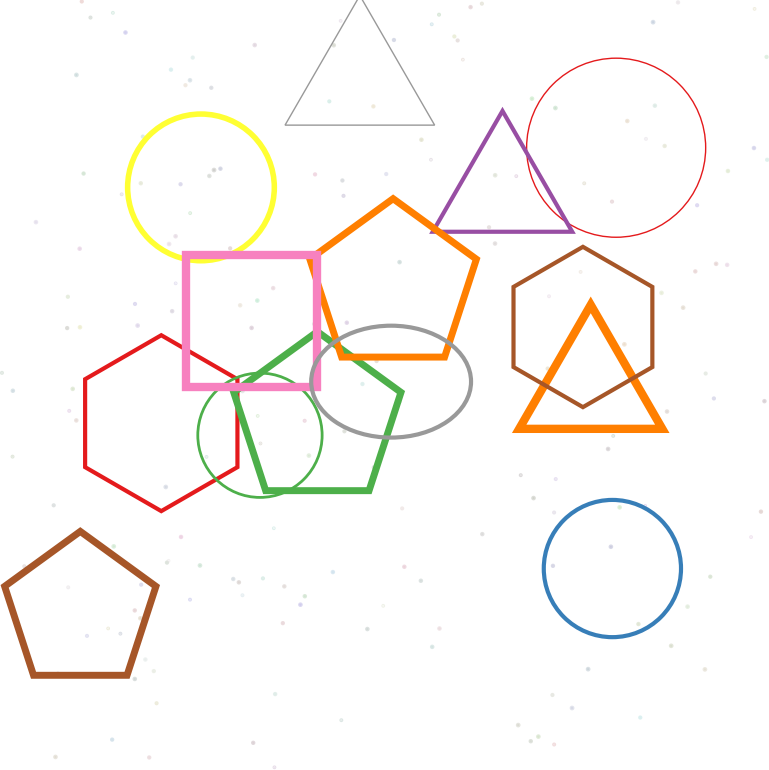[{"shape": "circle", "thickness": 0.5, "radius": 0.58, "center": [0.8, 0.808]}, {"shape": "hexagon", "thickness": 1.5, "radius": 0.57, "center": [0.209, 0.45]}, {"shape": "circle", "thickness": 1.5, "radius": 0.45, "center": [0.795, 0.262]}, {"shape": "pentagon", "thickness": 2.5, "radius": 0.57, "center": [0.412, 0.455]}, {"shape": "circle", "thickness": 1, "radius": 0.4, "center": [0.338, 0.435]}, {"shape": "triangle", "thickness": 1.5, "radius": 0.52, "center": [0.653, 0.751]}, {"shape": "triangle", "thickness": 3, "radius": 0.54, "center": [0.767, 0.497]}, {"shape": "pentagon", "thickness": 2.5, "radius": 0.57, "center": [0.511, 0.628]}, {"shape": "circle", "thickness": 2, "radius": 0.48, "center": [0.261, 0.757]}, {"shape": "pentagon", "thickness": 2.5, "radius": 0.52, "center": [0.104, 0.207]}, {"shape": "hexagon", "thickness": 1.5, "radius": 0.52, "center": [0.757, 0.575]}, {"shape": "square", "thickness": 3, "radius": 0.43, "center": [0.327, 0.583]}, {"shape": "oval", "thickness": 1.5, "radius": 0.52, "center": [0.508, 0.504]}, {"shape": "triangle", "thickness": 0.5, "radius": 0.56, "center": [0.467, 0.894]}]